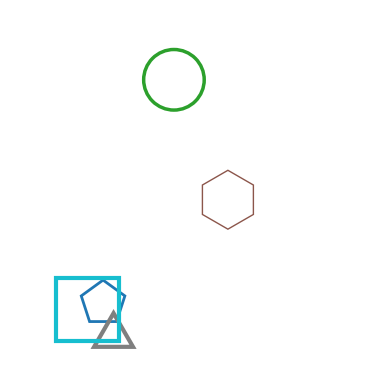[{"shape": "pentagon", "thickness": 2, "radius": 0.3, "center": [0.268, 0.213]}, {"shape": "circle", "thickness": 2.5, "radius": 0.39, "center": [0.452, 0.793]}, {"shape": "hexagon", "thickness": 1, "radius": 0.38, "center": [0.592, 0.481]}, {"shape": "triangle", "thickness": 3, "radius": 0.29, "center": [0.295, 0.128]}, {"shape": "square", "thickness": 3, "radius": 0.41, "center": [0.227, 0.196]}]